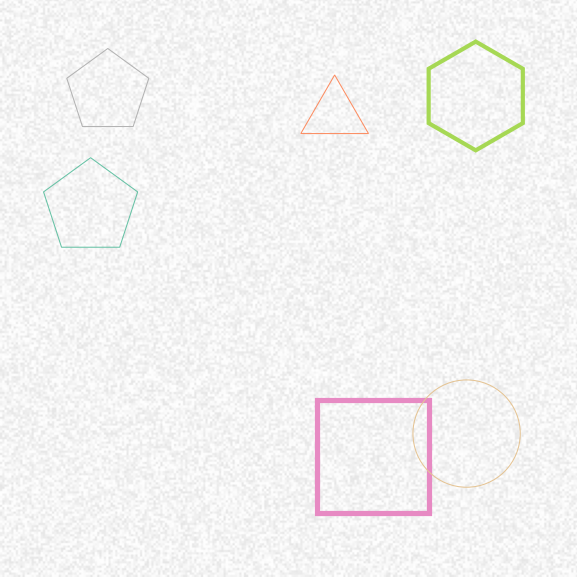[{"shape": "pentagon", "thickness": 0.5, "radius": 0.43, "center": [0.157, 0.64]}, {"shape": "triangle", "thickness": 0.5, "radius": 0.34, "center": [0.579, 0.802]}, {"shape": "square", "thickness": 2.5, "radius": 0.49, "center": [0.646, 0.209]}, {"shape": "hexagon", "thickness": 2, "radius": 0.47, "center": [0.824, 0.833]}, {"shape": "circle", "thickness": 0.5, "radius": 0.46, "center": [0.808, 0.248]}, {"shape": "pentagon", "thickness": 0.5, "radius": 0.37, "center": [0.187, 0.84]}]